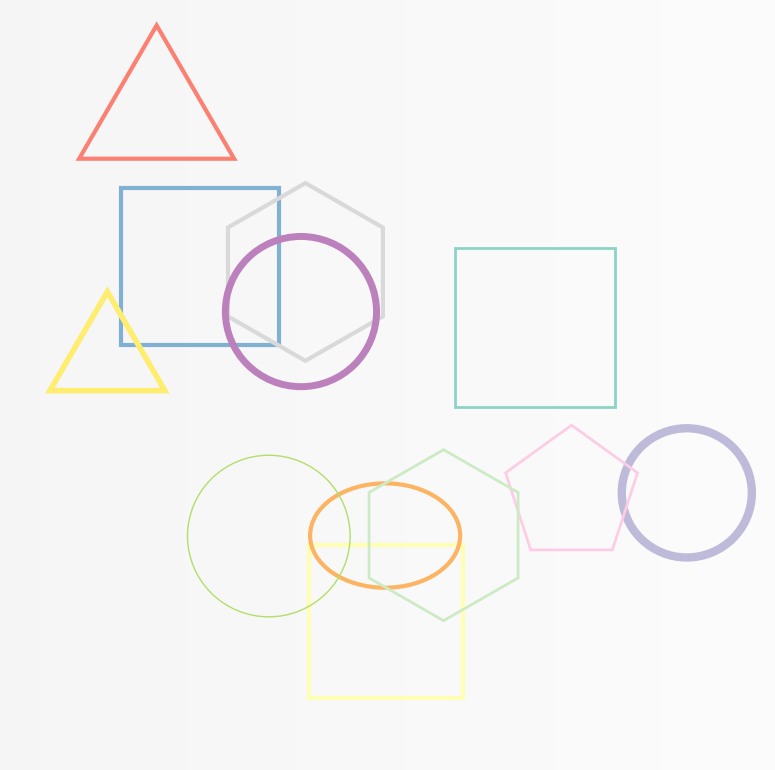[{"shape": "square", "thickness": 1, "radius": 0.52, "center": [0.69, 0.574]}, {"shape": "square", "thickness": 1.5, "radius": 0.5, "center": [0.498, 0.193]}, {"shape": "circle", "thickness": 3, "radius": 0.42, "center": [0.886, 0.36]}, {"shape": "triangle", "thickness": 1.5, "radius": 0.58, "center": [0.202, 0.852]}, {"shape": "square", "thickness": 1.5, "radius": 0.51, "center": [0.259, 0.654]}, {"shape": "oval", "thickness": 1.5, "radius": 0.48, "center": [0.497, 0.305]}, {"shape": "circle", "thickness": 0.5, "radius": 0.52, "center": [0.347, 0.304]}, {"shape": "pentagon", "thickness": 1, "radius": 0.45, "center": [0.737, 0.358]}, {"shape": "hexagon", "thickness": 1.5, "radius": 0.58, "center": [0.394, 0.647]}, {"shape": "circle", "thickness": 2.5, "radius": 0.49, "center": [0.388, 0.595]}, {"shape": "hexagon", "thickness": 1, "radius": 0.56, "center": [0.572, 0.305]}, {"shape": "triangle", "thickness": 2, "radius": 0.43, "center": [0.139, 0.536]}]